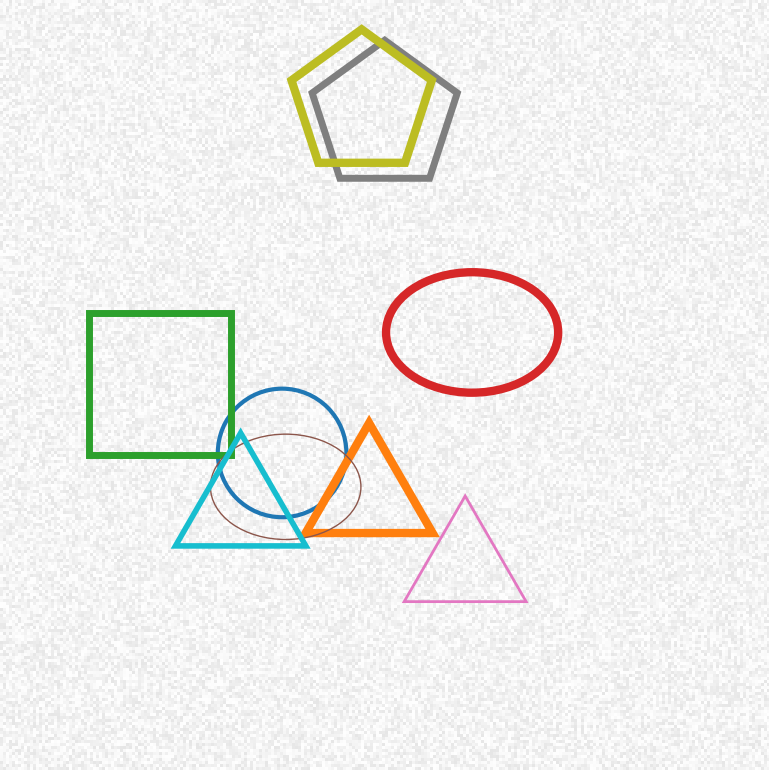[{"shape": "circle", "thickness": 1.5, "radius": 0.42, "center": [0.366, 0.412]}, {"shape": "triangle", "thickness": 3, "radius": 0.48, "center": [0.479, 0.355]}, {"shape": "square", "thickness": 2.5, "radius": 0.46, "center": [0.208, 0.501]}, {"shape": "oval", "thickness": 3, "radius": 0.56, "center": [0.613, 0.568]}, {"shape": "oval", "thickness": 0.5, "radius": 0.49, "center": [0.371, 0.368]}, {"shape": "triangle", "thickness": 1, "radius": 0.46, "center": [0.604, 0.264]}, {"shape": "pentagon", "thickness": 2.5, "radius": 0.5, "center": [0.5, 0.849]}, {"shape": "pentagon", "thickness": 3, "radius": 0.48, "center": [0.47, 0.866]}, {"shape": "triangle", "thickness": 2, "radius": 0.49, "center": [0.313, 0.34]}]